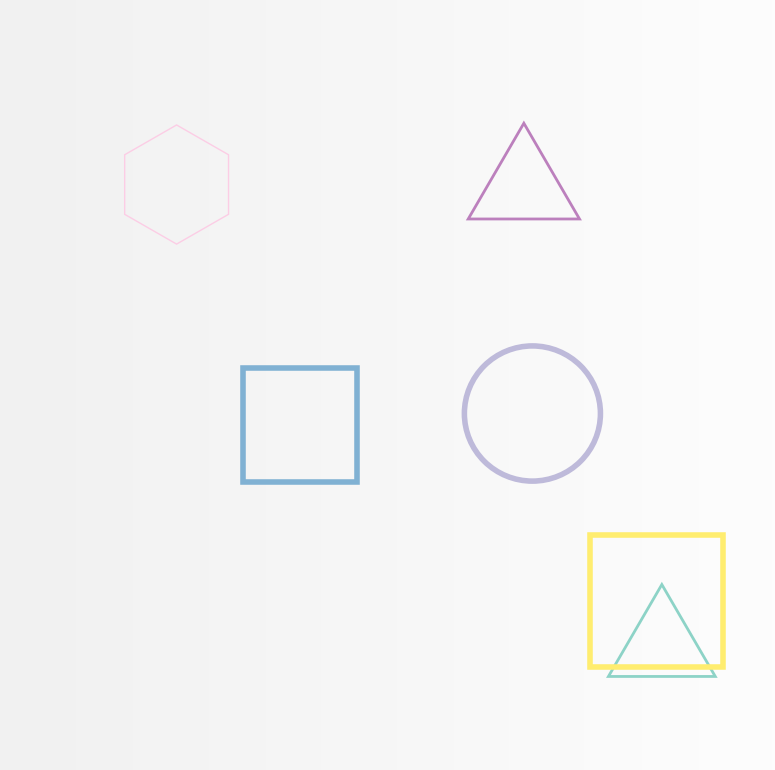[{"shape": "triangle", "thickness": 1, "radius": 0.4, "center": [0.854, 0.161]}, {"shape": "circle", "thickness": 2, "radius": 0.44, "center": [0.687, 0.463]}, {"shape": "square", "thickness": 2, "radius": 0.37, "center": [0.387, 0.448]}, {"shape": "hexagon", "thickness": 0.5, "radius": 0.39, "center": [0.228, 0.76]}, {"shape": "triangle", "thickness": 1, "radius": 0.41, "center": [0.676, 0.757]}, {"shape": "square", "thickness": 2, "radius": 0.43, "center": [0.847, 0.219]}]